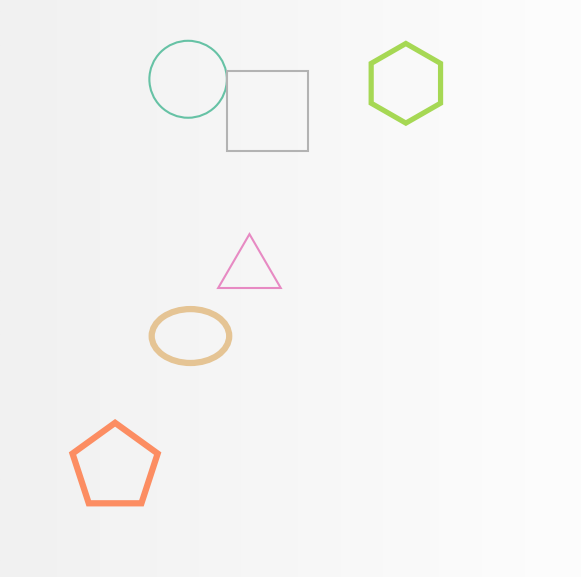[{"shape": "circle", "thickness": 1, "radius": 0.33, "center": [0.324, 0.862]}, {"shape": "pentagon", "thickness": 3, "radius": 0.39, "center": [0.198, 0.19]}, {"shape": "triangle", "thickness": 1, "radius": 0.31, "center": [0.429, 0.532]}, {"shape": "hexagon", "thickness": 2.5, "radius": 0.34, "center": [0.698, 0.855]}, {"shape": "oval", "thickness": 3, "radius": 0.33, "center": [0.328, 0.417]}, {"shape": "square", "thickness": 1, "radius": 0.35, "center": [0.46, 0.807]}]